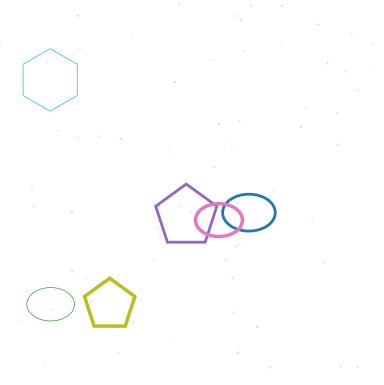[{"shape": "oval", "thickness": 2, "radius": 0.34, "center": [0.647, 0.448]}, {"shape": "oval", "thickness": 0.5, "radius": 0.31, "center": [0.132, 0.21]}, {"shape": "pentagon", "thickness": 2, "radius": 0.42, "center": [0.484, 0.438]}, {"shape": "oval", "thickness": 2.5, "radius": 0.3, "center": [0.569, 0.428]}, {"shape": "pentagon", "thickness": 2.5, "radius": 0.34, "center": [0.285, 0.209]}, {"shape": "hexagon", "thickness": 0.5, "radius": 0.41, "center": [0.13, 0.792]}]